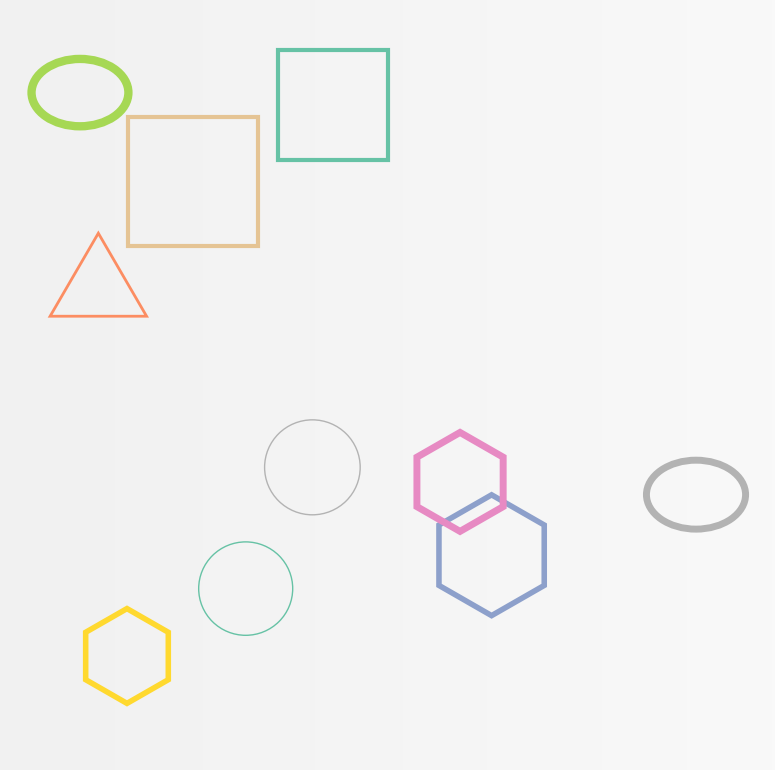[{"shape": "square", "thickness": 1.5, "radius": 0.36, "center": [0.43, 0.863]}, {"shape": "circle", "thickness": 0.5, "radius": 0.3, "center": [0.317, 0.236]}, {"shape": "triangle", "thickness": 1, "radius": 0.36, "center": [0.127, 0.625]}, {"shape": "hexagon", "thickness": 2, "radius": 0.39, "center": [0.634, 0.279]}, {"shape": "hexagon", "thickness": 2.5, "radius": 0.32, "center": [0.594, 0.374]}, {"shape": "oval", "thickness": 3, "radius": 0.31, "center": [0.103, 0.88]}, {"shape": "hexagon", "thickness": 2, "radius": 0.31, "center": [0.164, 0.148]}, {"shape": "square", "thickness": 1.5, "radius": 0.42, "center": [0.249, 0.764]}, {"shape": "oval", "thickness": 2.5, "radius": 0.32, "center": [0.898, 0.358]}, {"shape": "circle", "thickness": 0.5, "radius": 0.31, "center": [0.403, 0.393]}]